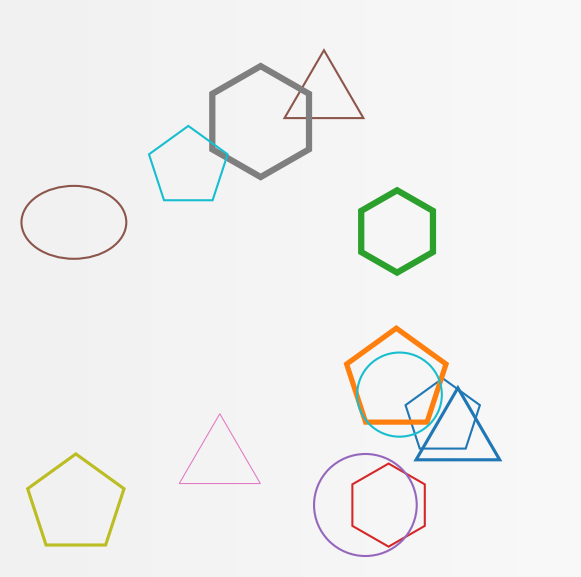[{"shape": "triangle", "thickness": 1.5, "radius": 0.42, "center": [0.788, 0.244]}, {"shape": "pentagon", "thickness": 1, "radius": 0.34, "center": [0.762, 0.277]}, {"shape": "pentagon", "thickness": 2.5, "radius": 0.45, "center": [0.682, 0.341]}, {"shape": "hexagon", "thickness": 3, "radius": 0.36, "center": [0.683, 0.598]}, {"shape": "hexagon", "thickness": 1, "radius": 0.36, "center": [0.669, 0.124]}, {"shape": "circle", "thickness": 1, "radius": 0.44, "center": [0.629, 0.125]}, {"shape": "triangle", "thickness": 1, "radius": 0.39, "center": [0.557, 0.834]}, {"shape": "oval", "thickness": 1, "radius": 0.45, "center": [0.127, 0.614]}, {"shape": "triangle", "thickness": 0.5, "radius": 0.4, "center": [0.378, 0.202]}, {"shape": "hexagon", "thickness": 3, "radius": 0.48, "center": [0.448, 0.789]}, {"shape": "pentagon", "thickness": 1.5, "radius": 0.44, "center": [0.13, 0.126]}, {"shape": "pentagon", "thickness": 1, "radius": 0.36, "center": [0.324, 0.71]}, {"shape": "circle", "thickness": 1, "radius": 0.36, "center": [0.687, 0.316]}]